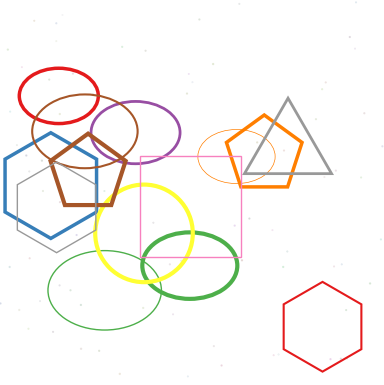[{"shape": "hexagon", "thickness": 1.5, "radius": 0.58, "center": [0.838, 0.151]}, {"shape": "oval", "thickness": 2.5, "radius": 0.51, "center": [0.153, 0.751]}, {"shape": "hexagon", "thickness": 2.5, "radius": 0.69, "center": [0.132, 0.518]}, {"shape": "oval", "thickness": 3, "radius": 0.62, "center": [0.493, 0.31]}, {"shape": "oval", "thickness": 1, "radius": 0.74, "center": [0.272, 0.246]}, {"shape": "oval", "thickness": 2, "radius": 0.58, "center": [0.352, 0.656]}, {"shape": "oval", "thickness": 0.5, "radius": 0.5, "center": [0.614, 0.593]}, {"shape": "pentagon", "thickness": 2.5, "radius": 0.52, "center": [0.686, 0.598]}, {"shape": "circle", "thickness": 3, "radius": 0.63, "center": [0.374, 0.394]}, {"shape": "oval", "thickness": 1.5, "radius": 0.68, "center": [0.221, 0.659]}, {"shape": "pentagon", "thickness": 3, "radius": 0.51, "center": [0.229, 0.55]}, {"shape": "square", "thickness": 1, "radius": 0.66, "center": [0.494, 0.463]}, {"shape": "triangle", "thickness": 2, "radius": 0.65, "center": [0.748, 0.614]}, {"shape": "hexagon", "thickness": 1, "radius": 0.59, "center": [0.147, 0.461]}]